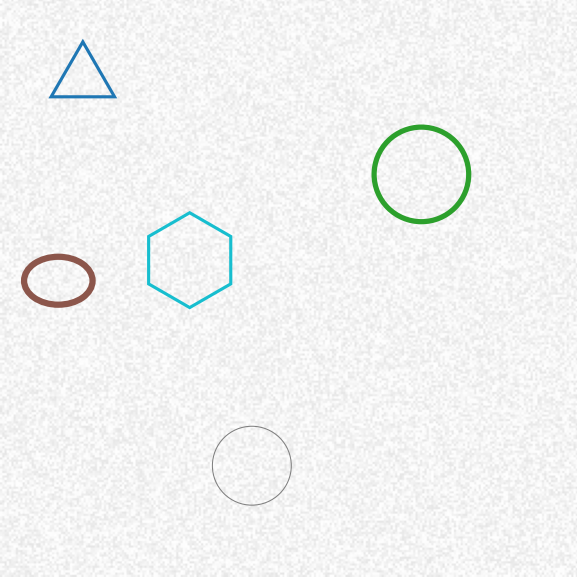[{"shape": "triangle", "thickness": 1.5, "radius": 0.32, "center": [0.143, 0.863]}, {"shape": "circle", "thickness": 2.5, "radius": 0.41, "center": [0.73, 0.697]}, {"shape": "oval", "thickness": 3, "radius": 0.3, "center": [0.101, 0.513]}, {"shape": "circle", "thickness": 0.5, "radius": 0.34, "center": [0.436, 0.193]}, {"shape": "hexagon", "thickness": 1.5, "radius": 0.41, "center": [0.328, 0.549]}]